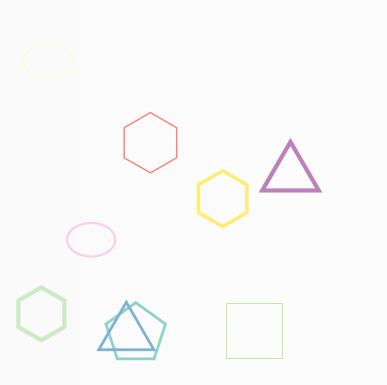[{"shape": "pentagon", "thickness": 2, "radius": 0.4, "center": [0.35, 0.133]}, {"shape": "oval", "thickness": 0.5, "radius": 0.32, "center": [0.125, 0.841]}, {"shape": "hexagon", "thickness": 1, "radius": 0.39, "center": [0.388, 0.629]}, {"shape": "triangle", "thickness": 2, "radius": 0.41, "center": [0.326, 0.133]}, {"shape": "square", "thickness": 0.5, "radius": 0.36, "center": [0.656, 0.142]}, {"shape": "oval", "thickness": 1.5, "radius": 0.31, "center": [0.235, 0.377]}, {"shape": "triangle", "thickness": 3, "radius": 0.42, "center": [0.75, 0.547]}, {"shape": "hexagon", "thickness": 3, "radius": 0.34, "center": [0.107, 0.185]}, {"shape": "hexagon", "thickness": 2.5, "radius": 0.36, "center": [0.575, 0.484]}]